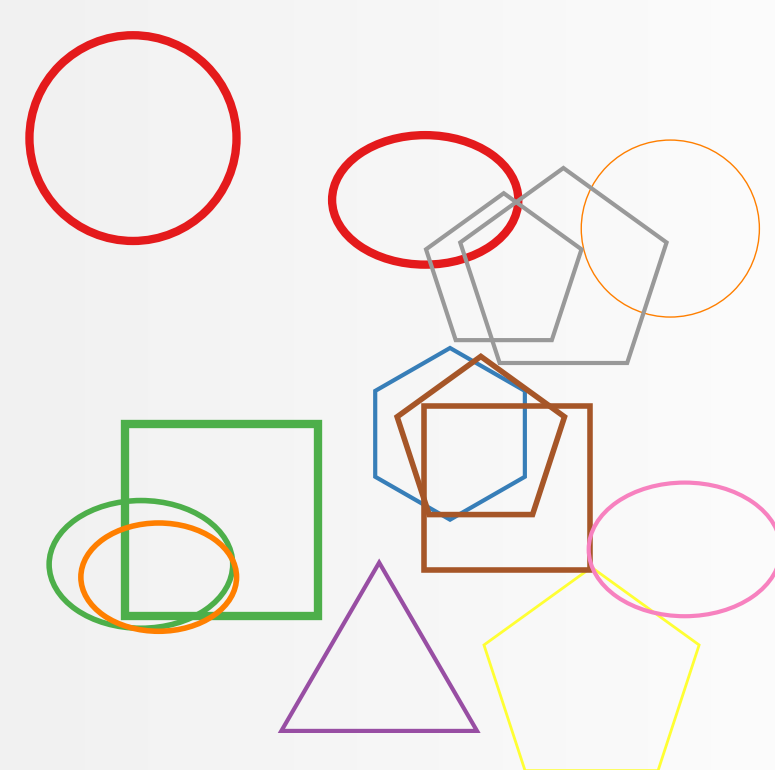[{"shape": "oval", "thickness": 3, "radius": 0.6, "center": [0.549, 0.74]}, {"shape": "circle", "thickness": 3, "radius": 0.67, "center": [0.172, 0.821]}, {"shape": "hexagon", "thickness": 1.5, "radius": 0.56, "center": [0.581, 0.437]}, {"shape": "square", "thickness": 3, "radius": 0.62, "center": [0.286, 0.325]}, {"shape": "oval", "thickness": 2, "radius": 0.59, "center": [0.182, 0.267]}, {"shape": "triangle", "thickness": 1.5, "radius": 0.73, "center": [0.489, 0.124]}, {"shape": "oval", "thickness": 2, "radius": 0.5, "center": [0.205, 0.25]}, {"shape": "circle", "thickness": 0.5, "radius": 0.57, "center": [0.865, 0.703]}, {"shape": "pentagon", "thickness": 1, "radius": 0.73, "center": [0.763, 0.117]}, {"shape": "pentagon", "thickness": 2, "radius": 0.57, "center": [0.62, 0.424]}, {"shape": "square", "thickness": 2, "radius": 0.53, "center": [0.654, 0.366]}, {"shape": "oval", "thickness": 1.5, "radius": 0.62, "center": [0.884, 0.286]}, {"shape": "pentagon", "thickness": 1.5, "radius": 0.53, "center": [0.65, 0.644]}, {"shape": "pentagon", "thickness": 1.5, "radius": 0.7, "center": [0.727, 0.642]}]